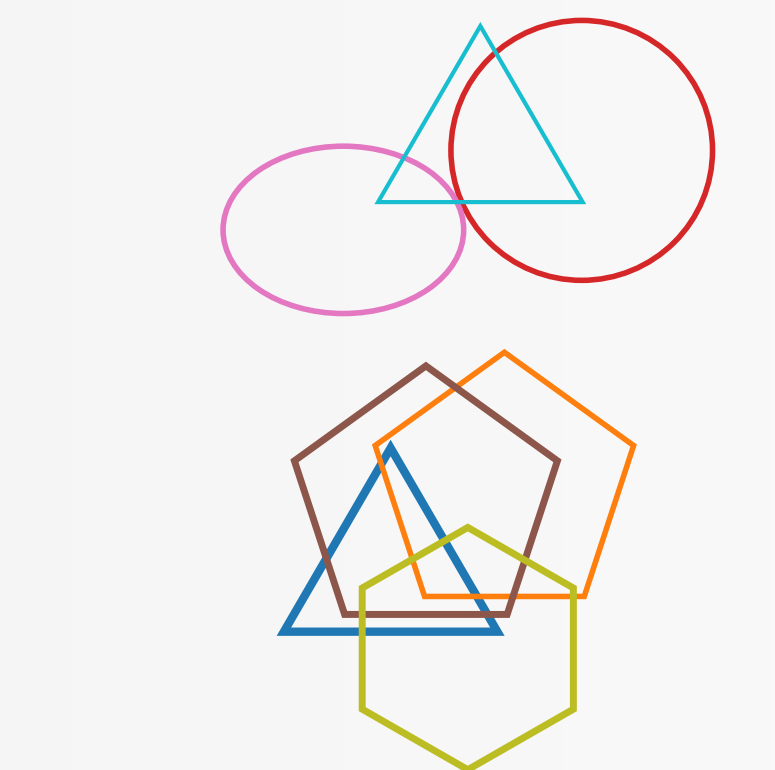[{"shape": "triangle", "thickness": 3, "radius": 0.8, "center": [0.504, 0.259]}, {"shape": "pentagon", "thickness": 2, "radius": 0.88, "center": [0.651, 0.367]}, {"shape": "circle", "thickness": 2, "radius": 0.84, "center": [0.751, 0.805]}, {"shape": "pentagon", "thickness": 2.5, "radius": 0.89, "center": [0.55, 0.346]}, {"shape": "oval", "thickness": 2, "radius": 0.78, "center": [0.443, 0.701]}, {"shape": "hexagon", "thickness": 2.5, "radius": 0.79, "center": [0.604, 0.158]}, {"shape": "triangle", "thickness": 1.5, "radius": 0.76, "center": [0.62, 0.814]}]